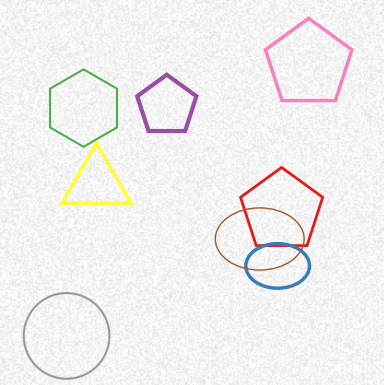[{"shape": "pentagon", "thickness": 2, "radius": 0.56, "center": [0.731, 0.453]}, {"shape": "oval", "thickness": 2.5, "radius": 0.41, "center": [0.721, 0.309]}, {"shape": "hexagon", "thickness": 1.5, "radius": 0.5, "center": [0.217, 0.719]}, {"shape": "pentagon", "thickness": 3, "radius": 0.4, "center": [0.433, 0.725]}, {"shape": "triangle", "thickness": 2.5, "radius": 0.52, "center": [0.251, 0.524]}, {"shape": "oval", "thickness": 1, "radius": 0.58, "center": [0.675, 0.379]}, {"shape": "pentagon", "thickness": 2.5, "radius": 0.59, "center": [0.802, 0.834]}, {"shape": "circle", "thickness": 1.5, "radius": 0.56, "center": [0.173, 0.128]}]